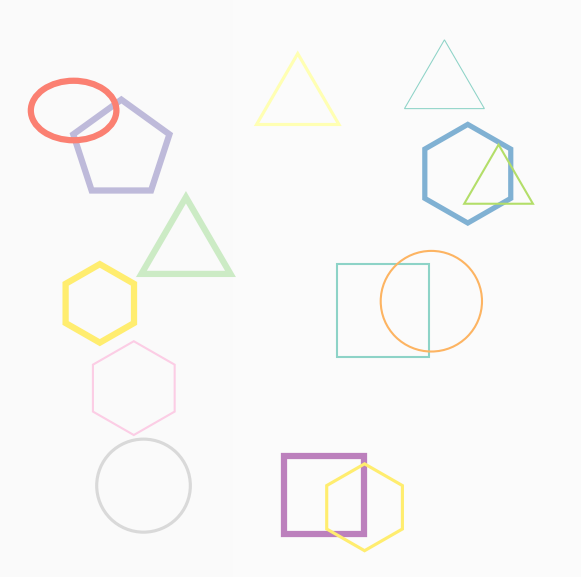[{"shape": "triangle", "thickness": 0.5, "radius": 0.4, "center": [0.765, 0.851]}, {"shape": "square", "thickness": 1, "radius": 0.4, "center": [0.659, 0.461]}, {"shape": "triangle", "thickness": 1.5, "radius": 0.41, "center": [0.512, 0.824]}, {"shape": "pentagon", "thickness": 3, "radius": 0.43, "center": [0.209, 0.74]}, {"shape": "oval", "thickness": 3, "radius": 0.37, "center": [0.127, 0.808]}, {"shape": "hexagon", "thickness": 2.5, "radius": 0.43, "center": [0.805, 0.698]}, {"shape": "circle", "thickness": 1, "radius": 0.44, "center": [0.742, 0.478]}, {"shape": "triangle", "thickness": 1, "radius": 0.34, "center": [0.858, 0.68]}, {"shape": "hexagon", "thickness": 1, "radius": 0.41, "center": [0.23, 0.327]}, {"shape": "circle", "thickness": 1.5, "radius": 0.4, "center": [0.247, 0.158]}, {"shape": "square", "thickness": 3, "radius": 0.34, "center": [0.557, 0.142]}, {"shape": "triangle", "thickness": 3, "radius": 0.44, "center": [0.32, 0.569]}, {"shape": "hexagon", "thickness": 3, "radius": 0.34, "center": [0.172, 0.474]}, {"shape": "hexagon", "thickness": 1.5, "radius": 0.38, "center": [0.627, 0.121]}]